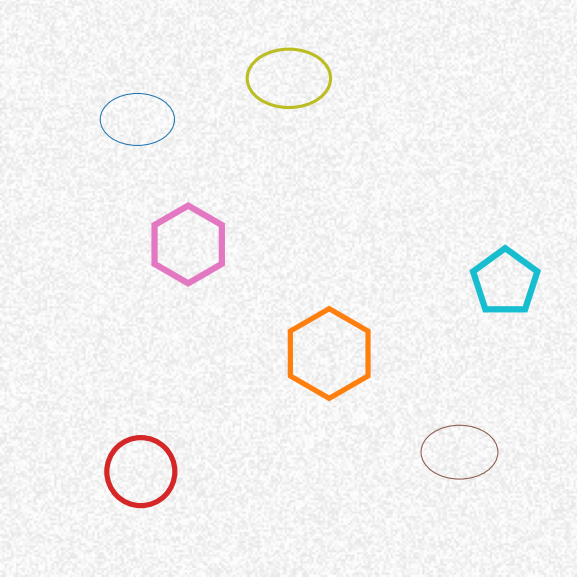[{"shape": "oval", "thickness": 0.5, "radius": 0.32, "center": [0.238, 0.792]}, {"shape": "hexagon", "thickness": 2.5, "radius": 0.39, "center": [0.57, 0.387]}, {"shape": "circle", "thickness": 2.5, "radius": 0.29, "center": [0.244, 0.182]}, {"shape": "oval", "thickness": 0.5, "radius": 0.33, "center": [0.796, 0.216]}, {"shape": "hexagon", "thickness": 3, "radius": 0.34, "center": [0.326, 0.576]}, {"shape": "oval", "thickness": 1.5, "radius": 0.36, "center": [0.5, 0.864]}, {"shape": "pentagon", "thickness": 3, "radius": 0.29, "center": [0.875, 0.511]}]